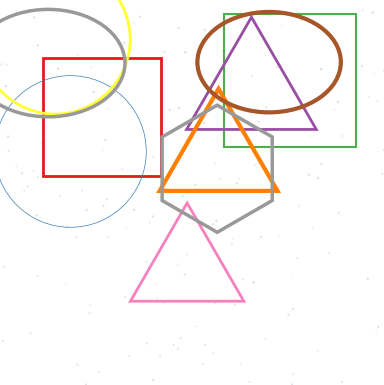[{"shape": "square", "thickness": 2, "radius": 0.77, "center": [0.266, 0.695]}, {"shape": "circle", "thickness": 0.5, "radius": 0.98, "center": [0.183, 0.607]}, {"shape": "square", "thickness": 1.5, "radius": 0.86, "center": [0.753, 0.791]}, {"shape": "triangle", "thickness": 2, "radius": 0.97, "center": [0.653, 0.761]}, {"shape": "triangle", "thickness": 3, "radius": 0.88, "center": [0.568, 0.593]}, {"shape": "circle", "thickness": 2, "radius": 0.97, "center": [0.143, 0.899]}, {"shape": "oval", "thickness": 3, "radius": 0.93, "center": [0.699, 0.839]}, {"shape": "triangle", "thickness": 2, "radius": 0.85, "center": [0.486, 0.303]}, {"shape": "oval", "thickness": 2.5, "radius": 1.0, "center": [0.125, 0.836]}, {"shape": "hexagon", "thickness": 2.5, "radius": 0.83, "center": [0.564, 0.562]}]